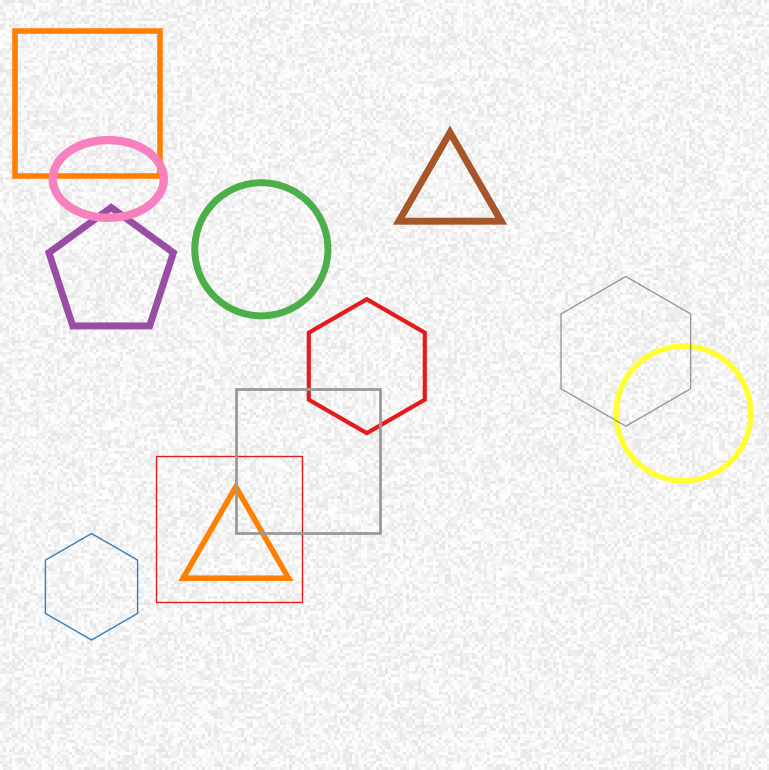[{"shape": "square", "thickness": 0.5, "radius": 0.47, "center": [0.297, 0.312]}, {"shape": "hexagon", "thickness": 1.5, "radius": 0.43, "center": [0.476, 0.524]}, {"shape": "hexagon", "thickness": 0.5, "radius": 0.35, "center": [0.119, 0.238]}, {"shape": "circle", "thickness": 2.5, "radius": 0.43, "center": [0.339, 0.676]}, {"shape": "pentagon", "thickness": 2.5, "radius": 0.43, "center": [0.144, 0.646]}, {"shape": "triangle", "thickness": 2, "radius": 0.4, "center": [0.306, 0.289]}, {"shape": "square", "thickness": 2, "radius": 0.47, "center": [0.114, 0.866]}, {"shape": "circle", "thickness": 2, "radius": 0.44, "center": [0.888, 0.463]}, {"shape": "triangle", "thickness": 2.5, "radius": 0.38, "center": [0.584, 0.751]}, {"shape": "oval", "thickness": 3, "radius": 0.36, "center": [0.141, 0.768]}, {"shape": "hexagon", "thickness": 0.5, "radius": 0.49, "center": [0.813, 0.544]}, {"shape": "square", "thickness": 1, "radius": 0.47, "center": [0.4, 0.401]}]